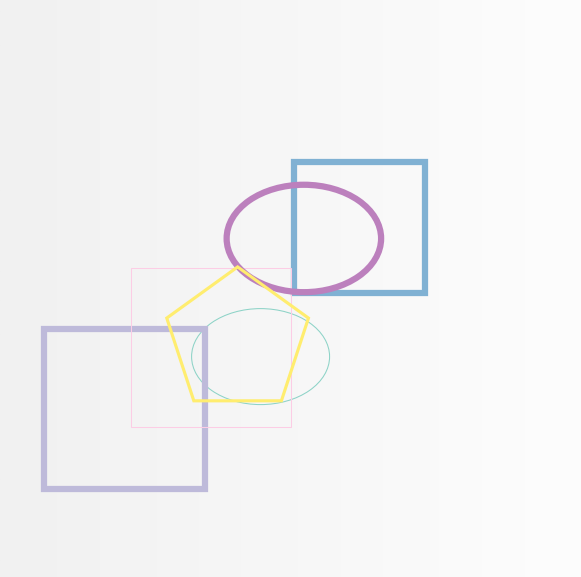[{"shape": "oval", "thickness": 0.5, "radius": 0.59, "center": [0.448, 0.382]}, {"shape": "square", "thickness": 3, "radius": 0.69, "center": [0.214, 0.291]}, {"shape": "square", "thickness": 3, "radius": 0.57, "center": [0.619, 0.605]}, {"shape": "square", "thickness": 0.5, "radius": 0.69, "center": [0.363, 0.398]}, {"shape": "oval", "thickness": 3, "radius": 0.66, "center": [0.523, 0.586]}, {"shape": "pentagon", "thickness": 1.5, "radius": 0.64, "center": [0.409, 0.409]}]